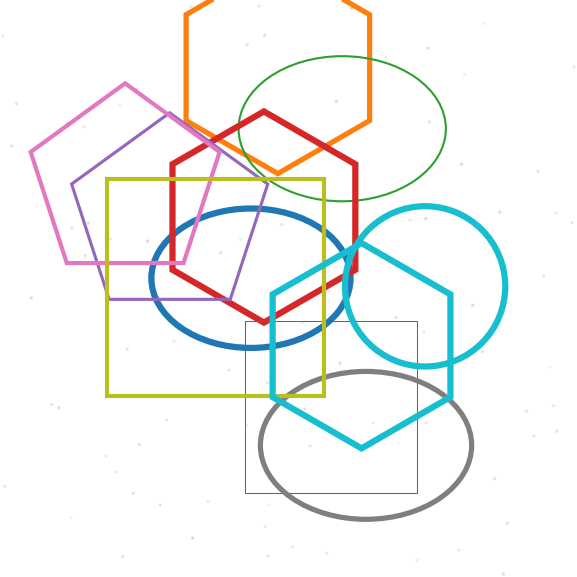[{"shape": "oval", "thickness": 3, "radius": 0.86, "center": [0.435, 0.517]}, {"shape": "hexagon", "thickness": 2.5, "radius": 0.92, "center": [0.481, 0.882]}, {"shape": "oval", "thickness": 1, "radius": 0.9, "center": [0.593, 0.776]}, {"shape": "hexagon", "thickness": 3, "radius": 0.91, "center": [0.457, 0.623]}, {"shape": "pentagon", "thickness": 1.5, "radius": 0.89, "center": [0.294, 0.625]}, {"shape": "square", "thickness": 0.5, "radius": 0.74, "center": [0.573, 0.294]}, {"shape": "pentagon", "thickness": 2, "radius": 0.86, "center": [0.217, 0.683]}, {"shape": "oval", "thickness": 2.5, "radius": 0.91, "center": [0.634, 0.228]}, {"shape": "square", "thickness": 2, "radius": 0.94, "center": [0.373, 0.501]}, {"shape": "hexagon", "thickness": 3, "radius": 0.89, "center": [0.626, 0.401]}, {"shape": "circle", "thickness": 3, "radius": 0.69, "center": [0.736, 0.503]}]